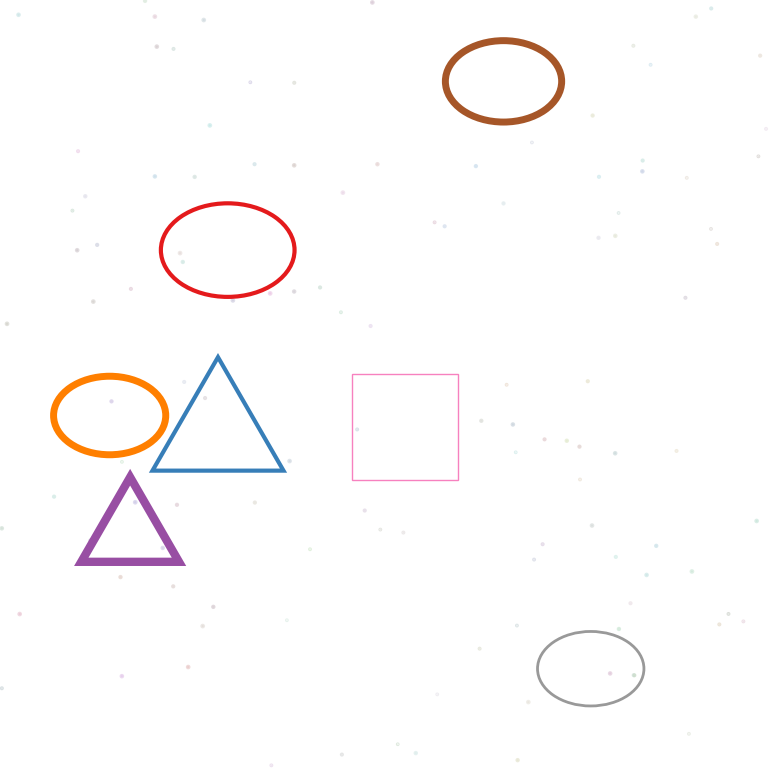[{"shape": "oval", "thickness": 1.5, "radius": 0.43, "center": [0.296, 0.675]}, {"shape": "triangle", "thickness": 1.5, "radius": 0.49, "center": [0.283, 0.438]}, {"shape": "triangle", "thickness": 3, "radius": 0.37, "center": [0.169, 0.307]}, {"shape": "oval", "thickness": 2.5, "radius": 0.36, "center": [0.142, 0.46]}, {"shape": "oval", "thickness": 2.5, "radius": 0.38, "center": [0.654, 0.894]}, {"shape": "square", "thickness": 0.5, "radius": 0.34, "center": [0.525, 0.445]}, {"shape": "oval", "thickness": 1, "radius": 0.35, "center": [0.767, 0.132]}]